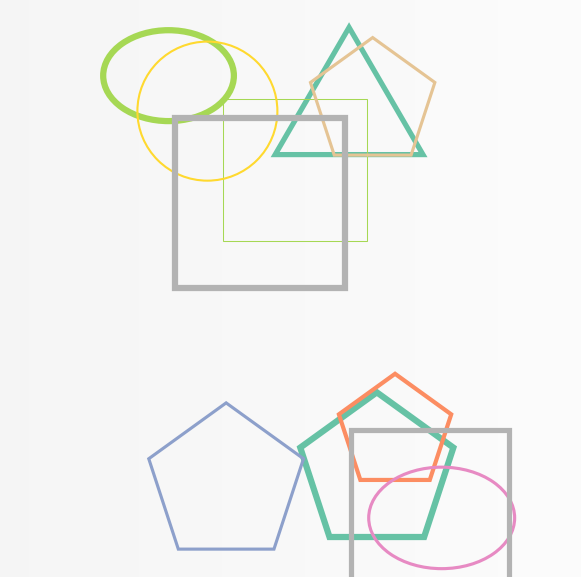[{"shape": "triangle", "thickness": 2.5, "radius": 0.73, "center": [0.601, 0.805]}, {"shape": "pentagon", "thickness": 3, "radius": 0.69, "center": [0.648, 0.181]}, {"shape": "pentagon", "thickness": 2, "radius": 0.51, "center": [0.68, 0.25]}, {"shape": "pentagon", "thickness": 1.5, "radius": 0.7, "center": [0.389, 0.162]}, {"shape": "oval", "thickness": 1.5, "radius": 0.63, "center": [0.76, 0.102]}, {"shape": "oval", "thickness": 3, "radius": 0.56, "center": [0.29, 0.868]}, {"shape": "square", "thickness": 0.5, "radius": 0.62, "center": [0.507, 0.705]}, {"shape": "circle", "thickness": 1, "radius": 0.6, "center": [0.357, 0.807]}, {"shape": "pentagon", "thickness": 1.5, "radius": 0.56, "center": [0.641, 0.822]}, {"shape": "square", "thickness": 3, "radius": 0.73, "center": [0.447, 0.647]}, {"shape": "square", "thickness": 2.5, "radius": 0.68, "center": [0.74, 0.118]}]